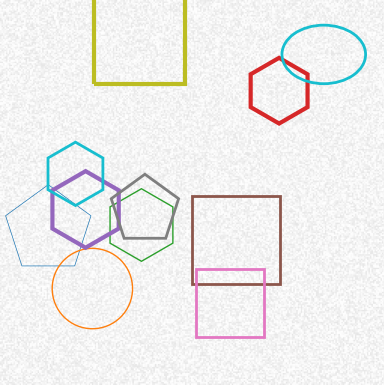[{"shape": "pentagon", "thickness": 0.5, "radius": 0.58, "center": [0.125, 0.404]}, {"shape": "circle", "thickness": 1, "radius": 0.52, "center": [0.24, 0.25]}, {"shape": "hexagon", "thickness": 1, "radius": 0.47, "center": [0.367, 0.416]}, {"shape": "hexagon", "thickness": 3, "radius": 0.43, "center": [0.725, 0.764]}, {"shape": "hexagon", "thickness": 3, "radius": 0.5, "center": [0.222, 0.456]}, {"shape": "square", "thickness": 2, "radius": 0.57, "center": [0.613, 0.377]}, {"shape": "square", "thickness": 2, "radius": 0.44, "center": [0.598, 0.214]}, {"shape": "pentagon", "thickness": 2, "radius": 0.46, "center": [0.376, 0.455]}, {"shape": "square", "thickness": 3, "radius": 0.59, "center": [0.363, 0.9]}, {"shape": "hexagon", "thickness": 2, "radius": 0.41, "center": [0.196, 0.548]}, {"shape": "oval", "thickness": 2, "radius": 0.54, "center": [0.841, 0.859]}]